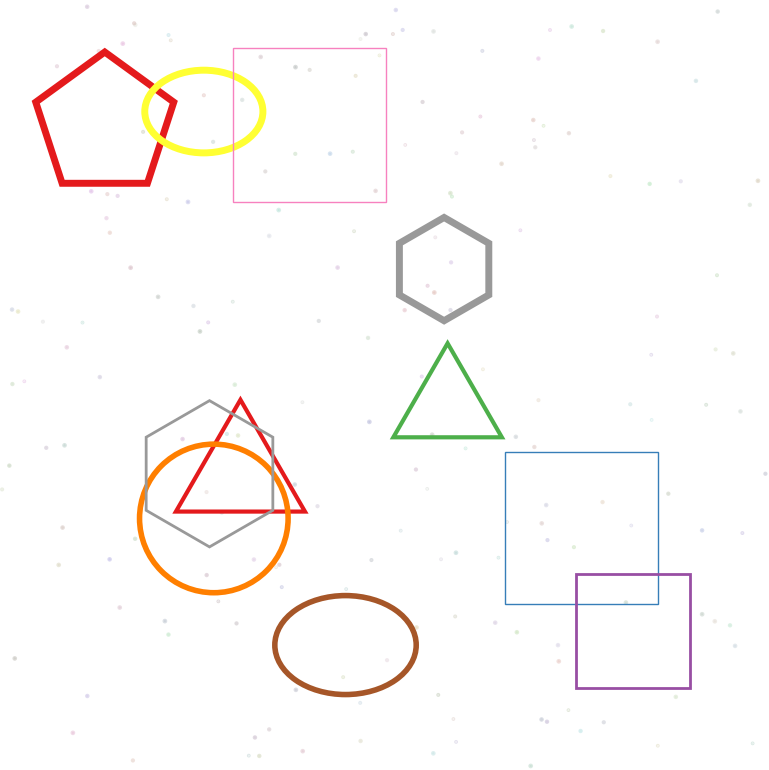[{"shape": "pentagon", "thickness": 2.5, "radius": 0.47, "center": [0.136, 0.838]}, {"shape": "triangle", "thickness": 1.5, "radius": 0.48, "center": [0.312, 0.384]}, {"shape": "square", "thickness": 0.5, "radius": 0.5, "center": [0.756, 0.314]}, {"shape": "triangle", "thickness": 1.5, "radius": 0.41, "center": [0.581, 0.473]}, {"shape": "square", "thickness": 1, "radius": 0.37, "center": [0.822, 0.18]}, {"shape": "circle", "thickness": 2, "radius": 0.48, "center": [0.278, 0.327]}, {"shape": "oval", "thickness": 2.5, "radius": 0.38, "center": [0.265, 0.855]}, {"shape": "oval", "thickness": 2, "radius": 0.46, "center": [0.449, 0.162]}, {"shape": "square", "thickness": 0.5, "radius": 0.5, "center": [0.402, 0.838]}, {"shape": "hexagon", "thickness": 2.5, "radius": 0.34, "center": [0.577, 0.651]}, {"shape": "hexagon", "thickness": 1, "radius": 0.47, "center": [0.272, 0.385]}]